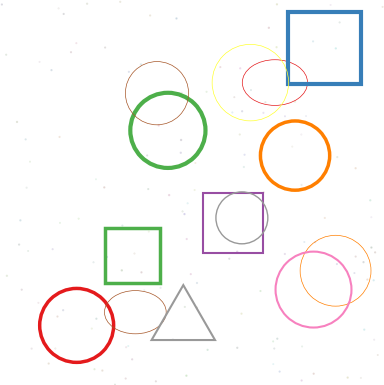[{"shape": "circle", "thickness": 2.5, "radius": 0.48, "center": [0.199, 0.155]}, {"shape": "oval", "thickness": 0.5, "radius": 0.42, "center": [0.714, 0.786]}, {"shape": "square", "thickness": 3, "radius": 0.47, "center": [0.843, 0.875]}, {"shape": "circle", "thickness": 3, "radius": 0.49, "center": [0.436, 0.661]}, {"shape": "square", "thickness": 2.5, "radius": 0.36, "center": [0.344, 0.336]}, {"shape": "square", "thickness": 1.5, "radius": 0.39, "center": [0.605, 0.42]}, {"shape": "circle", "thickness": 2.5, "radius": 0.45, "center": [0.766, 0.596]}, {"shape": "circle", "thickness": 0.5, "radius": 0.46, "center": [0.872, 0.297]}, {"shape": "circle", "thickness": 0.5, "radius": 0.5, "center": [0.65, 0.785]}, {"shape": "circle", "thickness": 0.5, "radius": 0.41, "center": [0.408, 0.758]}, {"shape": "oval", "thickness": 0.5, "radius": 0.4, "center": [0.352, 0.189]}, {"shape": "circle", "thickness": 1.5, "radius": 0.49, "center": [0.814, 0.248]}, {"shape": "triangle", "thickness": 1.5, "radius": 0.48, "center": [0.476, 0.164]}, {"shape": "circle", "thickness": 1, "radius": 0.34, "center": [0.628, 0.434]}]